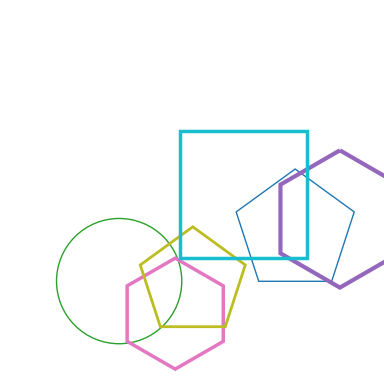[{"shape": "pentagon", "thickness": 1, "radius": 0.81, "center": [0.767, 0.4]}, {"shape": "circle", "thickness": 1, "radius": 0.81, "center": [0.309, 0.27]}, {"shape": "hexagon", "thickness": 3, "radius": 0.89, "center": [0.883, 0.431]}, {"shape": "hexagon", "thickness": 2.5, "radius": 0.72, "center": [0.455, 0.185]}, {"shape": "pentagon", "thickness": 2, "radius": 0.72, "center": [0.501, 0.267]}, {"shape": "square", "thickness": 2.5, "radius": 0.82, "center": [0.633, 0.495]}]